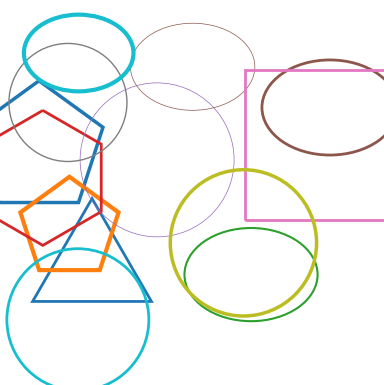[{"shape": "triangle", "thickness": 2, "radius": 0.89, "center": [0.239, 0.306]}, {"shape": "pentagon", "thickness": 2.5, "radius": 0.87, "center": [0.101, 0.615]}, {"shape": "pentagon", "thickness": 3, "radius": 0.67, "center": [0.18, 0.407]}, {"shape": "oval", "thickness": 1.5, "radius": 0.86, "center": [0.652, 0.287]}, {"shape": "hexagon", "thickness": 2, "radius": 0.88, "center": [0.111, 0.538]}, {"shape": "circle", "thickness": 0.5, "radius": 1.0, "center": [0.408, 0.585]}, {"shape": "oval", "thickness": 2, "radius": 0.88, "center": [0.857, 0.721]}, {"shape": "oval", "thickness": 0.5, "radius": 0.81, "center": [0.5, 0.827]}, {"shape": "square", "thickness": 2, "radius": 0.98, "center": [0.831, 0.623]}, {"shape": "circle", "thickness": 1, "radius": 0.77, "center": [0.176, 0.734]}, {"shape": "circle", "thickness": 2.5, "radius": 0.95, "center": [0.632, 0.369]}, {"shape": "oval", "thickness": 3, "radius": 0.71, "center": [0.204, 0.862]}, {"shape": "circle", "thickness": 2, "radius": 0.92, "center": [0.202, 0.17]}]